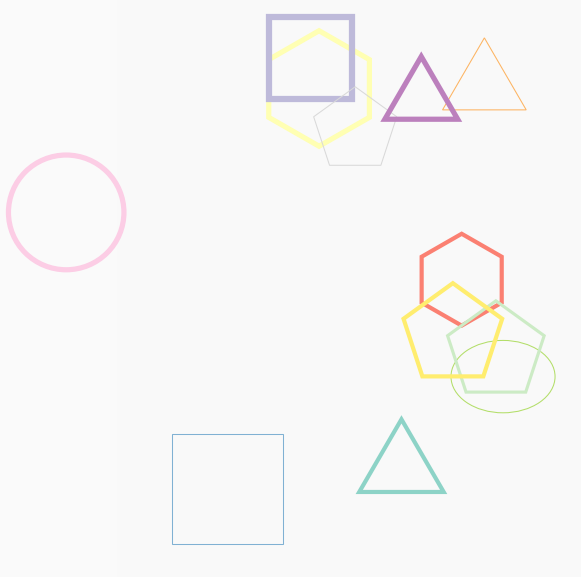[{"shape": "triangle", "thickness": 2, "radius": 0.42, "center": [0.691, 0.189]}, {"shape": "hexagon", "thickness": 2.5, "radius": 0.5, "center": [0.549, 0.846]}, {"shape": "square", "thickness": 3, "radius": 0.36, "center": [0.534, 0.899]}, {"shape": "hexagon", "thickness": 2, "radius": 0.4, "center": [0.794, 0.515]}, {"shape": "square", "thickness": 0.5, "radius": 0.48, "center": [0.391, 0.152]}, {"shape": "triangle", "thickness": 0.5, "radius": 0.42, "center": [0.833, 0.85]}, {"shape": "oval", "thickness": 0.5, "radius": 0.45, "center": [0.865, 0.347]}, {"shape": "circle", "thickness": 2.5, "radius": 0.5, "center": [0.114, 0.631]}, {"shape": "pentagon", "thickness": 0.5, "radius": 0.38, "center": [0.611, 0.774]}, {"shape": "triangle", "thickness": 2.5, "radius": 0.36, "center": [0.725, 0.829]}, {"shape": "pentagon", "thickness": 1.5, "radius": 0.44, "center": [0.853, 0.391]}, {"shape": "pentagon", "thickness": 2, "radius": 0.45, "center": [0.779, 0.42]}]